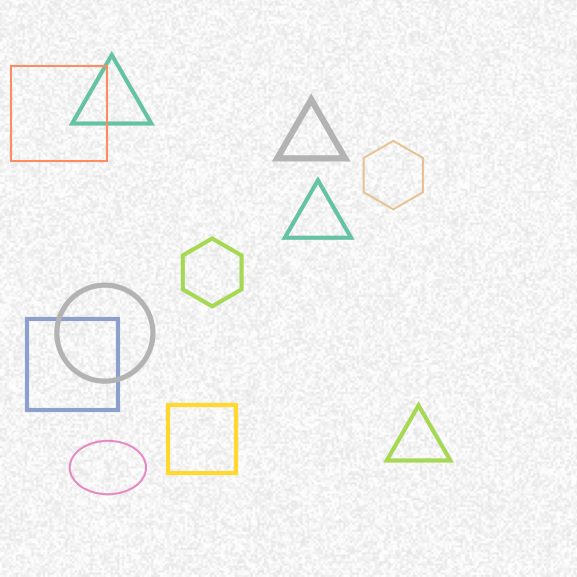[{"shape": "triangle", "thickness": 2, "radius": 0.33, "center": [0.551, 0.621]}, {"shape": "triangle", "thickness": 2, "radius": 0.4, "center": [0.194, 0.825]}, {"shape": "square", "thickness": 1, "radius": 0.41, "center": [0.102, 0.803]}, {"shape": "square", "thickness": 2, "radius": 0.39, "center": [0.126, 0.368]}, {"shape": "oval", "thickness": 1, "radius": 0.33, "center": [0.187, 0.19]}, {"shape": "hexagon", "thickness": 2, "radius": 0.29, "center": [0.367, 0.527]}, {"shape": "triangle", "thickness": 2, "radius": 0.32, "center": [0.725, 0.234]}, {"shape": "square", "thickness": 2, "radius": 0.29, "center": [0.35, 0.239]}, {"shape": "hexagon", "thickness": 1, "radius": 0.3, "center": [0.681, 0.696]}, {"shape": "triangle", "thickness": 3, "radius": 0.34, "center": [0.539, 0.759]}, {"shape": "circle", "thickness": 2.5, "radius": 0.42, "center": [0.182, 0.422]}]